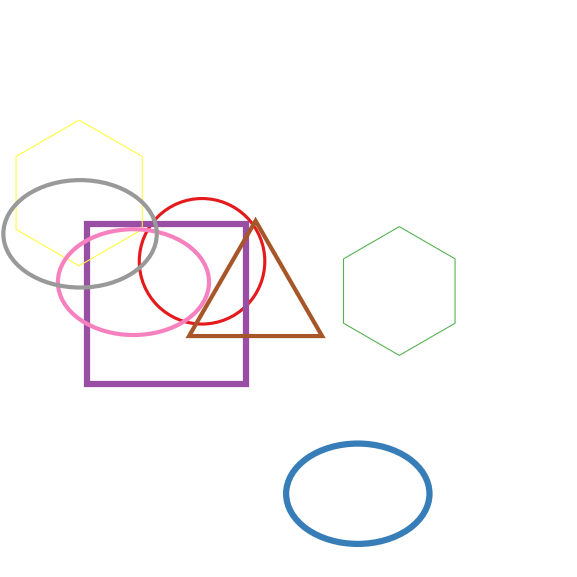[{"shape": "circle", "thickness": 1.5, "radius": 0.54, "center": [0.35, 0.547]}, {"shape": "oval", "thickness": 3, "radius": 0.62, "center": [0.62, 0.144]}, {"shape": "hexagon", "thickness": 0.5, "radius": 0.56, "center": [0.691, 0.495]}, {"shape": "square", "thickness": 3, "radius": 0.69, "center": [0.289, 0.473]}, {"shape": "hexagon", "thickness": 0.5, "radius": 0.63, "center": [0.137, 0.665]}, {"shape": "triangle", "thickness": 2, "radius": 0.66, "center": [0.443, 0.484]}, {"shape": "oval", "thickness": 2, "radius": 0.65, "center": [0.231, 0.511]}, {"shape": "oval", "thickness": 2, "radius": 0.66, "center": [0.139, 0.594]}]